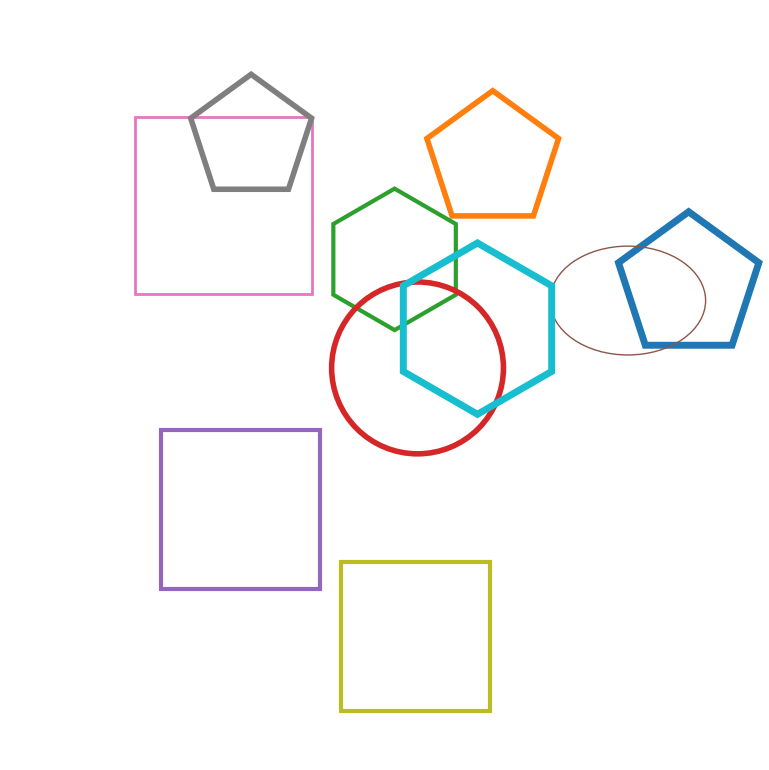[{"shape": "pentagon", "thickness": 2.5, "radius": 0.48, "center": [0.894, 0.629]}, {"shape": "pentagon", "thickness": 2, "radius": 0.45, "center": [0.64, 0.792]}, {"shape": "hexagon", "thickness": 1.5, "radius": 0.46, "center": [0.512, 0.663]}, {"shape": "circle", "thickness": 2, "radius": 0.56, "center": [0.542, 0.522]}, {"shape": "square", "thickness": 1.5, "radius": 0.52, "center": [0.312, 0.339]}, {"shape": "oval", "thickness": 0.5, "radius": 0.5, "center": [0.815, 0.61]}, {"shape": "square", "thickness": 1, "radius": 0.58, "center": [0.291, 0.733]}, {"shape": "pentagon", "thickness": 2, "radius": 0.41, "center": [0.326, 0.821]}, {"shape": "square", "thickness": 1.5, "radius": 0.48, "center": [0.54, 0.174]}, {"shape": "hexagon", "thickness": 2.5, "radius": 0.56, "center": [0.62, 0.573]}]